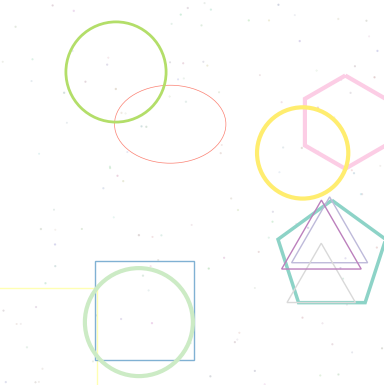[{"shape": "pentagon", "thickness": 2.5, "radius": 0.74, "center": [0.862, 0.333]}, {"shape": "square", "thickness": 1, "radius": 0.7, "center": [0.111, 0.111]}, {"shape": "triangle", "thickness": 1, "radius": 0.57, "center": [0.856, 0.375]}, {"shape": "oval", "thickness": 0.5, "radius": 0.72, "center": [0.442, 0.677]}, {"shape": "square", "thickness": 1, "radius": 0.64, "center": [0.374, 0.195]}, {"shape": "circle", "thickness": 2, "radius": 0.65, "center": [0.301, 0.813]}, {"shape": "hexagon", "thickness": 3, "radius": 0.61, "center": [0.897, 0.683]}, {"shape": "triangle", "thickness": 1, "radius": 0.51, "center": [0.834, 0.266]}, {"shape": "triangle", "thickness": 1, "radius": 0.6, "center": [0.835, 0.361]}, {"shape": "circle", "thickness": 3, "radius": 0.7, "center": [0.361, 0.163]}, {"shape": "circle", "thickness": 3, "radius": 0.59, "center": [0.786, 0.603]}]